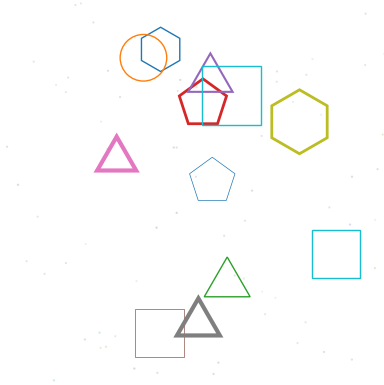[{"shape": "pentagon", "thickness": 0.5, "radius": 0.31, "center": [0.551, 0.53]}, {"shape": "hexagon", "thickness": 1, "radius": 0.29, "center": [0.417, 0.872]}, {"shape": "circle", "thickness": 1, "radius": 0.3, "center": [0.373, 0.85]}, {"shape": "triangle", "thickness": 1, "radius": 0.34, "center": [0.59, 0.264]}, {"shape": "pentagon", "thickness": 2, "radius": 0.32, "center": [0.527, 0.731]}, {"shape": "triangle", "thickness": 1.5, "radius": 0.33, "center": [0.546, 0.795]}, {"shape": "square", "thickness": 0.5, "radius": 0.31, "center": [0.414, 0.135]}, {"shape": "triangle", "thickness": 3, "radius": 0.29, "center": [0.303, 0.586]}, {"shape": "triangle", "thickness": 3, "radius": 0.32, "center": [0.515, 0.161]}, {"shape": "hexagon", "thickness": 2, "radius": 0.42, "center": [0.778, 0.684]}, {"shape": "square", "thickness": 1, "radius": 0.31, "center": [0.874, 0.339]}, {"shape": "square", "thickness": 1, "radius": 0.38, "center": [0.601, 0.752]}]